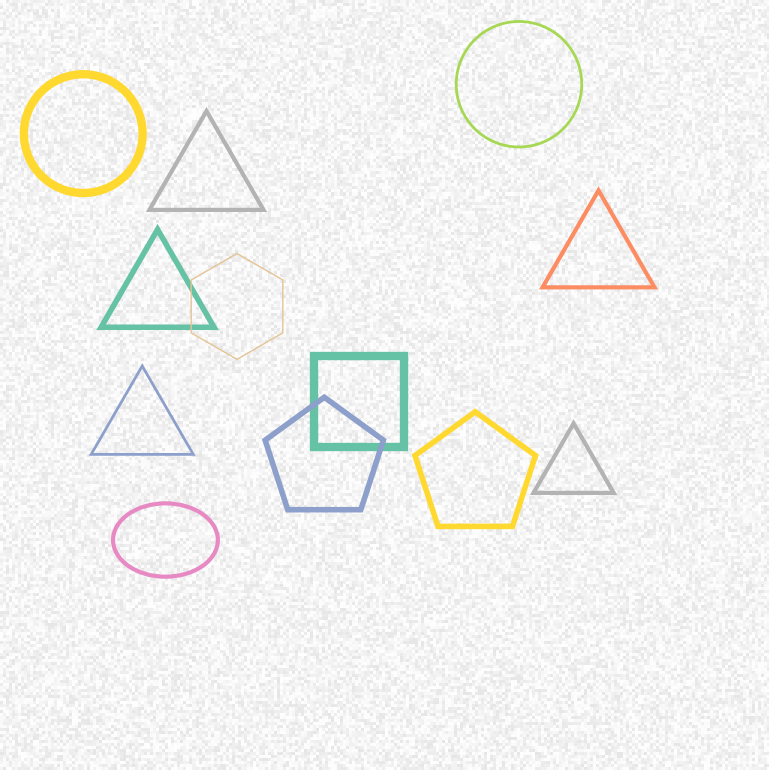[{"shape": "triangle", "thickness": 2, "radius": 0.42, "center": [0.205, 0.617]}, {"shape": "square", "thickness": 3, "radius": 0.29, "center": [0.466, 0.479]}, {"shape": "triangle", "thickness": 1.5, "radius": 0.42, "center": [0.777, 0.669]}, {"shape": "pentagon", "thickness": 2, "radius": 0.4, "center": [0.421, 0.403]}, {"shape": "triangle", "thickness": 1, "radius": 0.38, "center": [0.185, 0.448]}, {"shape": "oval", "thickness": 1.5, "radius": 0.34, "center": [0.215, 0.299]}, {"shape": "circle", "thickness": 1, "radius": 0.41, "center": [0.674, 0.891]}, {"shape": "pentagon", "thickness": 2, "radius": 0.41, "center": [0.617, 0.383]}, {"shape": "circle", "thickness": 3, "radius": 0.39, "center": [0.108, 0.826]}, {"shape": "hexagon", "thickness": 0.5, "radius": 0.34, "center": [0.308, 0.602]}, {"shape": "triangle", "thickness": 1.5, "radius": 0.43, "center": [0.268, 0.77]}, {"shape": "triangle", "thickness": 1.5, "radius": 0.3, "center": [0.745, 0.39]}]